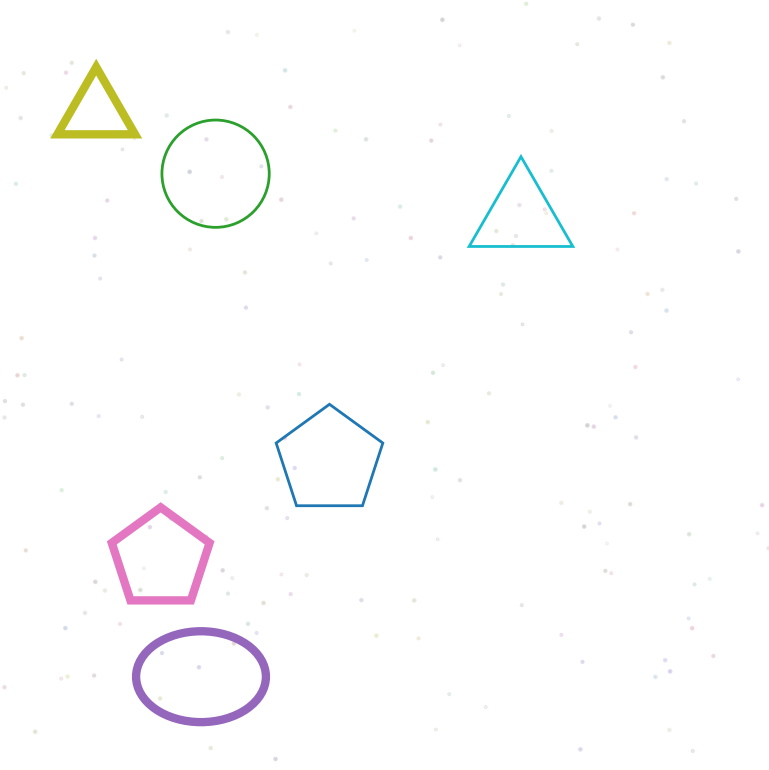[{"shape": "pentagon", "thickness": 1, "radius": 0.36, "center": [0.428, 0.402]}, {"shape": "circle", "thickness": 1, "radius": 0.35, "center": [0.28, 0.774]}, {"shape": "oval", "thickness": 3, "radius": 0.42, "center": [0.261, 0.121]}, {"shape": "pentagon", "thickness": 3, "radius": 0.33, "center": [0.209, 0.274]}, {"shape": "triangle", "thickness": 3, "radius": 0.29, "center": [0.125, 0.855]}, {"shape": "triangle", "thickness": 1, "radius": 0.39, "center": [0.677, 0.719]}]